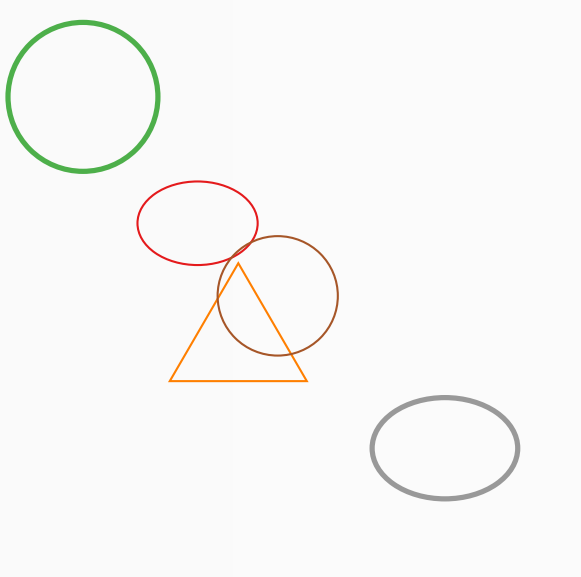[{"shape": "oval", "thickness": 1, "radius": 0.52, "center": [0.34, 0.613]}, {"shape": "circle", "thickness": 2.5, "radius": 0.64, "center": [0.143, 0.831]}, {"shape": "triangle", "thickness": 1, "radius": 0.68, "center": [0.41, 0.407]}, {"shape": "circle", "thickness": 1, "radius": 0.52, "center": [0.478, 0.487]}, {"shape": "oval", "thickness": 2.5, "radius": 0.63, "center": [0.765, 0.223]}]